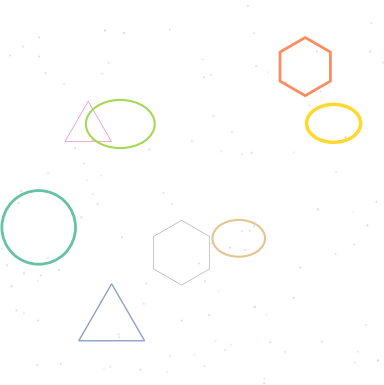[{"shape": "circle", "thickness": 2, "radius": 0.48, "center": [0.1, 0.409]}, {"shape": "hexagon", "thickness": 2, "radius": 0.38, "center": [0.793, 0.827]}, {"shape": "triangle", "thickness": 1, "radius": 0.49, "center": [0.29, 0.164]}, {"shape": "triangle", "thickness": 0.5, "radius": 0.35, "center": [0.229, 0.667]}, {"shape": "oval", "thickness": 1.5, "radius": 0.45, "center": [0.312, 0.678]}, {"shape": "oval", "thickness": 2.5, "radius": 0.35, "center": [0.866, 0.68]}, {"shape": "oval", "thickness": 1.5, "radius": 0.34, "center": [0.62, 0.381]}, {"shape": "hexagon", "thickness": 0.5, "radius": 0.42, "center": [0.472, 0.344]}]